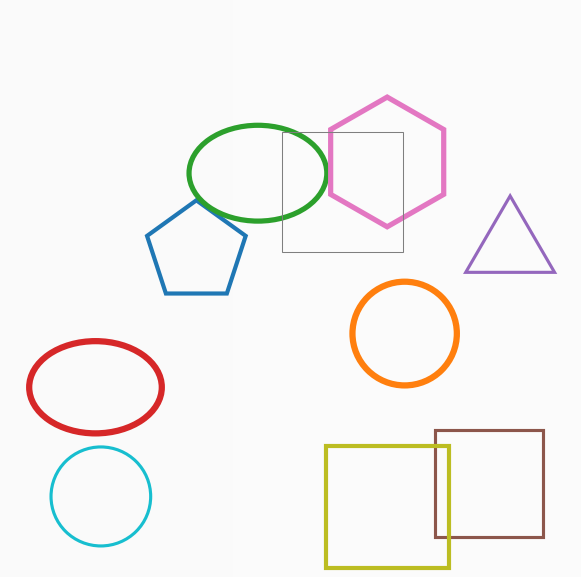[{"shape": "pentagon", "thickness": 2, "radius": 0.45, "center": [0.338, 0.563]}, {"shape": "circle", "thickness": 3, "radius": 0.45, "center": [0.696, 0.422]}, {"shape": "oval", "thickness": 2.5, "radius": 0.59, "center": [0.444, 0.699]}, {"shape": "oval", "thickness": 3, "radius": 0.57, "center": [0.164, 0.329]}, {"shape": "triangle", "thickness": 1.5, "radius": 0.44, "center": [0.878, 0.572]}, {"shape": "square", "thickness": 1.5, "radius": 0.46, "center": [0.841, 0.162]}, {"shape": "hexagon", "thickness": 2.5, "radius": 0.56, "center": [0.666, 0.719]}, {"shape": "square", "thickness": 0.5, "radius": 0.52, "center": [0.589, 0.667]}, {"shape": "square", "thickness": 2, "radius": 0.53, "center": [0.667, 0.121]}, {"shape": "circle", "thickness": 1.5, "radius": 0.43, "center": [0.174, 0.139]}]